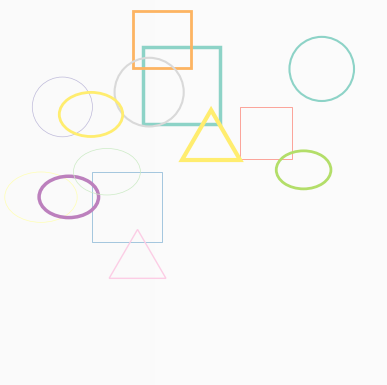[{"shape": "square", "thickness": 2.5, "radius": 0.49, "center": [0.469, 0.778]}, {"shape": "circle", "thickness": 1.5, "radius": 0.42, "center": [0.83, 0.821]}, {"shape": "oval", "thickness": 0.5, "radius": 0.47, "center": [0.106, 0.488]}, {"shape": "circle", "thickness": 0.5, "radius": 0.39, "center": [0.161, 0.722]}, {"shape": "square", "thickness": 0.5, "radius": 0.34, "center": [0.686, 0.653]}, {"shape": "square", "thickness": 0.5, "radius": 0.45, "center": [0.329, 0.463]}, {"shape": "square", "thickness": 2, "radius": 0.37, "center": [0.418, 0.898]}, {"shape": "oval", "thickness": 2, "radius": 0.35, "center": [0.783, 0.559]}, {"shape": "triangle", "thickness": 1, "radius": 0.42, "center": [0.355, 0.319]}, {"shape": "circle", "thickness": 1.5, "radius": 0.45, "center": [0.385, 0.761]}, {"shape": "oval", "thickness": 2.5, "radius": 0.38, "center": [0.178, 0.488]}, {"shape": "oval", "thickness": 0.5, "radius": 0.43, "center": [0.276, 0.554]}, {"shape": "oval", "thickness": 2, "radius": 0.41, "center": [0.235, 0.703]}, {"shape": "triangle", "thickness": 3, "radius": 0.43, "center": [0.545, 0.628]}]